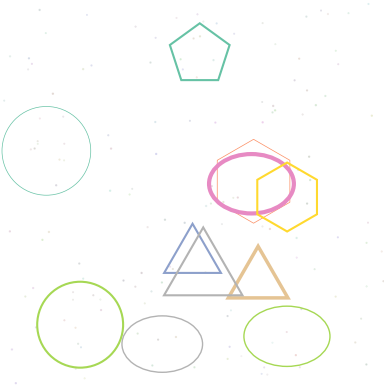[{"shape": "circle", "thickness": 0.5, "radius": 0.58, "center": [0.12, 0.608]}, {"shape": "pentagon", "thickness": 1.5, "radius": 0.41, "center": [0.519, 0.858]}, {"shape": "hexagon", "thickness": 0.5, "radius": 0.54, "center": [0.659, 0.529]}, {"shape": "triangle", "thickness": 1.5, "radius": 0.43, "center": [0.5, 0.334]}, {"shape": "oval", "thickness": 3, "radius": 0.55, "center": [0.653, 0.523]}, {"shape": "circle", "thickness": 1.5, "radius": 0.56, "center": [0.208, 0.157]}, {"shape": "oval", "thickness": 1, "radius": 0.56, "center": [0.745, 0.127]}, {"shape": "hexagon", "thickness": 1.5, "radius": 0.45, "center": [0.746, 0.488]}, {"shape": "triangle", "thickness": 2.5, "radius": 0.45, "center": [0.67, 0.271]}, {"shape": "triangle", "thickness": 1.5, "radius": 0.59, "center": [0.528, 0.292]}, {"shape": "oval", "thickness": 1, "radius": 0.52, "center": [0.421, 0.106]}]